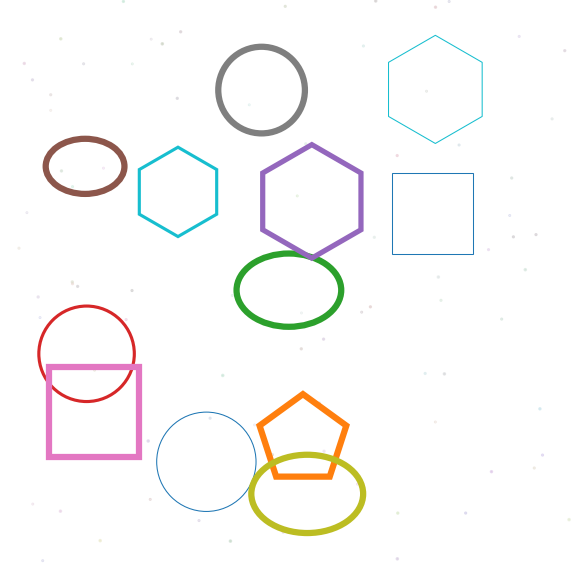[{"shape": "square", "thickness": 0.5, "radius": 0.35, "center": [0.749, 0.63]}, {"shape": "circle", "thickness": 0.5, "radius": 0.43, "center": [0.357, 0.2]}, {"shape": "pentagon", "thickness": 3, "radius": 0.39, "center": [0.525, 0.238]}, {"shape": "oval", "thickness": 3, "radius": 0.45, "center": [0.5, 0.497]}, {"shape": "circle", "thickness": 1.5, "radius": 0.41, "center": [0.15, 0.386]}, {"shape": "hexagon", "thickness": 2.5, "radius": 0.49, "center": [0.54, 0.65]}, {"shape": "oval", "thickness": 3, "radius": 0.34, "center": [0.147, 0.711]}, {"shape": "square", "thickness": 3, "radius": 0.39, "center": [0.163, 0.285]}, {"shape": "circle", "thickness": 3, "radius": 0.38, "center": [0.453, 0.843]}, {"shape": "oval", "thickness": 3, "radius": 0.48, "center": [0.532, 0.144]}, {"shape": "hexagon", "thickness": 0.5, "radius": 0.47, "center": [0.754, 0.844]}, {"shape": "hexagon", "thickness": 1.5, "radius": 0.39, "center": [0.308, 0.667]}]